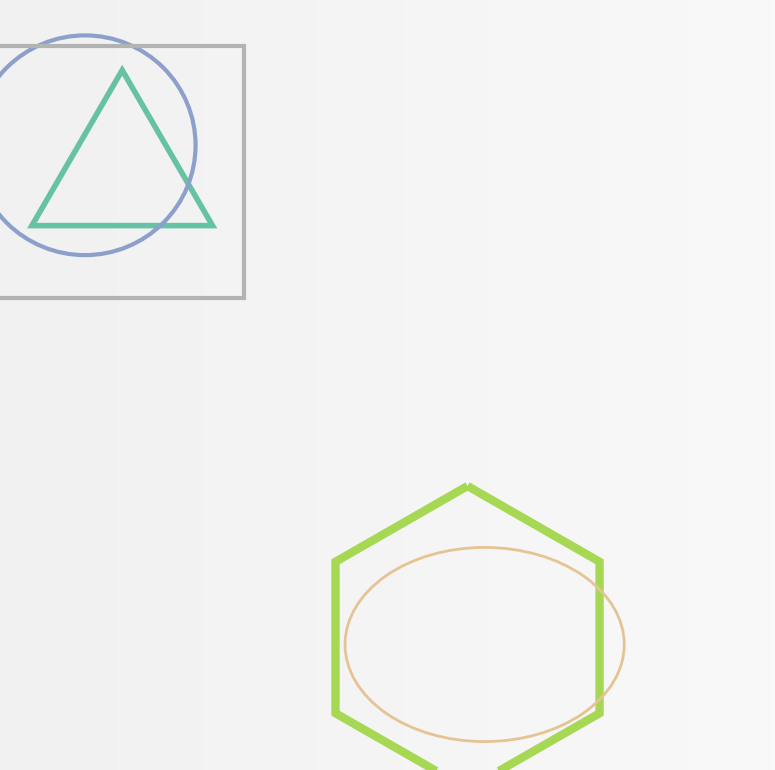[{"shape": "triangle", "thickness": 2, "radius": 0.67, "center": [0.158, 0.774]}, {"shape": "circle", "thickness": 1.5, "radius": 0.71, "center": [0.11, 0.811]}, {"shape": "hexagon", "thickness": 3, "radius": 0.98, "center": [0.603, 0.172]}, {"shape": "oval", "thickness": 1, "radius": 0.9, "center": [0.625, 0.163]}, {"shape": "square", "thickness": 1.5, "radius": 0.82, "center": [0.152, 0.776]}]